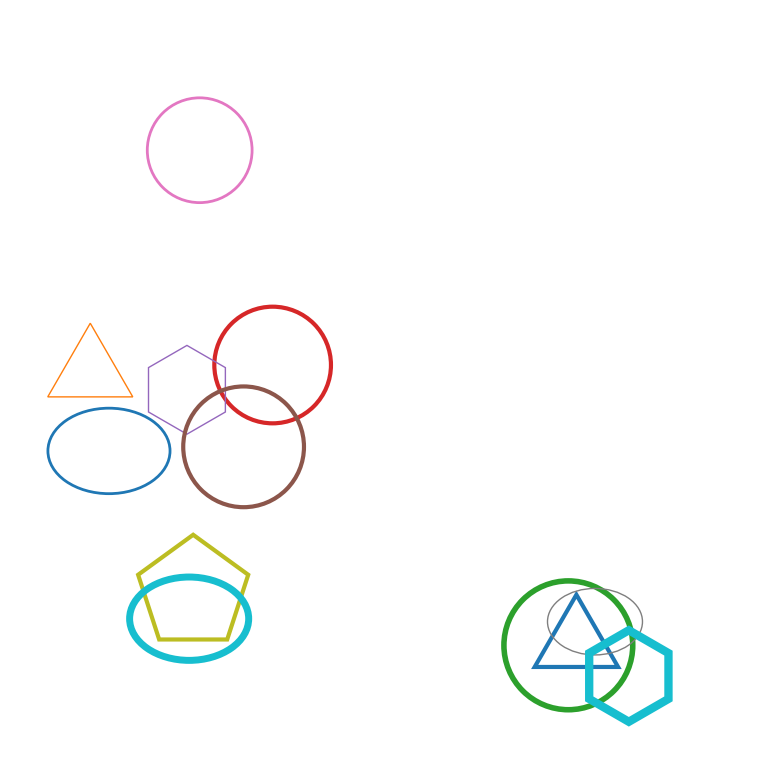[{"shape": "oval", "thickness": 1, "radius": 0.4, "center": [0.142, 0.414]}, {"shape": "triangle", "thickness": 1.5, "radius": 0.31, "center": [0.749, 0.165]}, {"shape": "triangle", "thickness": 0.5, "radius": 0.32, "center": [0.117, 0.516]}, {"shape": "circle", "thickness": 2, "radius": 0.42, "center": [0.738, 0.162]}, {"shape": "circle", "thickness": 1.5, "radius": 0.38, "center": [0.354, 0.526]}, {"shape": "hexagon", "thickness": 0.5, "radius": 0.29, "center": [0.243, 0.494]}, {"shape": "circle", "thickness": 1.5, "radius": 0.39, "center": [0.316, 0.42]}, {"shape": "circle", "thickness": 1, "radius": 0.34, "center": [0.259, 0.805]}, {"shape": "oval", "thickness": 0.5, "radius": 0.31, "center": [0.773, 0.193]}, {"shape": "pentagon", "thickness": 1.5, "radius": 0.38, "center": [0.251, 0.23]}, {"shape": "hexagon", "thickness": 3, "radius": 0.3, "center": [0.817, 0.122]}, {"shape": "oval", "thickness": 2.5, "radius": 0.39, "center": [0.246, 0.196]}]